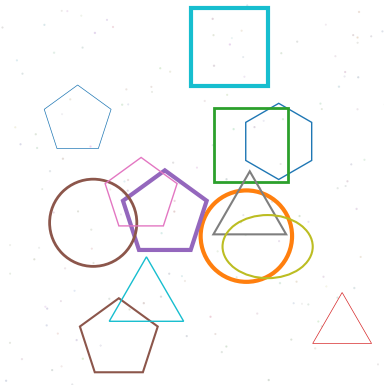[{"shape": "hexagon", "thickness": 1, "radius": 0.49, "center": [0.724, 0.633]}, {"shape": "pentagon", "thickness": 0.5, "radius": 0.46, "center": [0.202, 0.688]}, {"shape": "circle", "thickness": 3, "radius": 0.59, "center": [0.64, 0.387]}, {"shape": "square", "thickness": 2, "radius": 0.48, "center": [0.652, 0.623]}, {"shape": "triangle", "thickness": 0.5, "radius": 0.44, "center": [0.889, 0.152]}, {"shape": "pentagon", "thickness": 3, "radius": 0.57, "center": [0.428, 0.443]}, {"shape": "pentagon", "thickness": 1.5, "radius": 0.53, "center": [0.309, 0.119]}, {"shape": "circle", "thickness": 2, "radius": 0.57, "center": [0.242, 0.421]}, {"shape": "pentagon", "thickness": 1, "radius": 0.49, "center": [0.367, 0.493]}, {"shape": "triangle", "thickness": 1.5, "radius": 0.55, "center": [0.649, 0.446]}, {"shape": "oval", "thickness": 1.5, "radius": 0.59, "center": [0.695, 0.359]}, {"shape": "square", "thickness": 3, "radius": 0.5, "center": [0.596, 0.878]}, {"shape": "triangle", "thickness": 1, "radius": 0.56, "center": [0.38, 0.221]}]